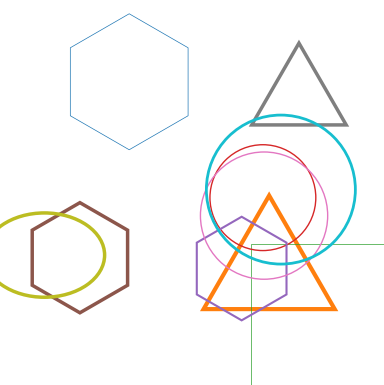[{"shape": "hexagon", "thickness": 0.5, "radius": 0.88, "center": [0.336, 0.788]}, {"shape": "triangle", "thickness": 3, "radius": 0.98, "center": [0.699, 0.295]}, {"shape": "square", "thickness": 0.5, "radius": 0.96, "center": [0.846, 0.174]}, {"shape": "circle", "thickness": 1, "radius": 0.69, "center": [0.683, 0.487]}, {"shape": "hexagon", "thickness": 1.5, "radius": 0.67, "center": [0.628, 0.302]}, {"shape": "hexagon", "thickness": 2.5, "radius": 0.72, "center": [0.208, 0.331]}, {"shape": "circle", "thickness": 1, "radius": 0.83, "center": [0.686, 0.44]}, {"shape": "triangle", "thickness": 2.5, "radius": 0.71, "center": [0.777, 0.746]}, {"shape": "oval", "thickness": 2.5, "radius": 0.78, "center": [0.115, 0.337]}, {"shape": "circle", "thickness": 2, "radius": 0.97, "center": [0.73, 0.508]}]